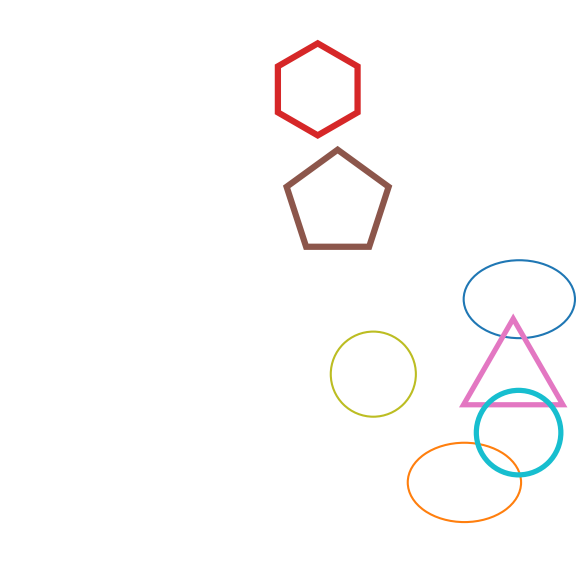[{"shape": "oval", "thickness": 1, "radius": 0.48, "center": [0.899, 0.481]}, {"shape": "oval", "thickness": 1, "radius": 0.49, "center": [0.804, 0.164]}, {"shape": "hexagon", "thickness": 3, "radius": 0.4, "center": [0.55, 0.844]}, {"shape": "pentagon", "thickness": 3, "radius": 0.46, "center": [0.585, 0.647]}, {"shape": "triangle", "thickness": 2.5, "radius": 0.5, "center": [0.889, 0.348]}, {"shape": "circle", "thickness": 1, "radius": 0.37, "center": [0.646, 0.351]}, {"shape": "circle", "thickness": 2.5, "radius": 0.37, "center": [0.898, 0.25]}]